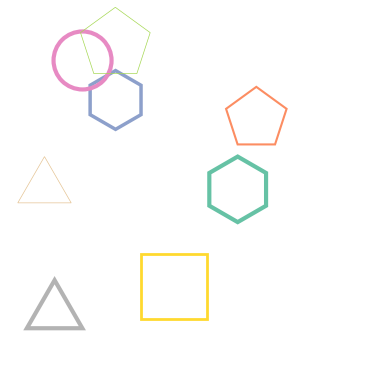[{"shape": "hexagon", "thickness": 3, "radius": 0.43, "center": [0.617, 0.508]}, {"shape": "pentagon", "thickness": 1.5, "radius": 0.41, "center": [0.666, 0.692]}, {"shape": "hexagon", "thickness": 2.5, "radius": 0.38, "center": [0.3, 0.74]}, {"shape": "circle", "thickness": 3, "radius": 0.38, "center": [0.214, 0.843]}, {"shape": "pentagon", "thickness": 0.5, "radius": 0.48, "center": [0.3, 0.886]}, {"shape": "square", "thickness": 2, "radius": 0.43, "center": [0.452, 0.256]}, {"shape": "triangle", "thickness": 0.5, "radius": 0.4, "center": [0.116, 0.513]}, {"shape": "triangle", "thickness": 3, "radius": 0.42, "center": [0.142, 0.189]}]